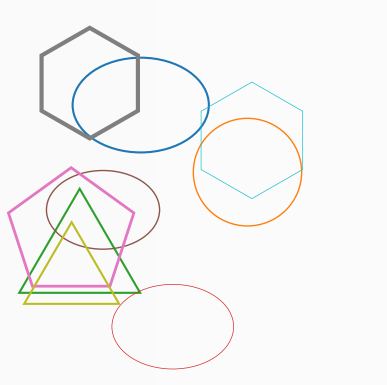[{"shape": "oval", "thickness": 1.5, "radius": 0.88, "center": [0.363, 0.727]}, {"shape": "circle", "thickness": 1, "radius": 0.7, "center": [0.639, 0.553]}, {"shape": "triangle", "thickness": 1.5, "radius": 0.9, "center": [0.206, 0.33]}, {"shape": "oval", "thickness": 0.5, "radius": 0.79, "center": [0.446, 0.151]}, {"shape": "oval", "thickness": 1, "radius": 0.73, "center": [0.266, 0.455]}, {"shape": "pentagon", "thickness": 2, "radius": 0.85, "center": [0.184, 0.394]}, {"shape": "hexagon", "thickness": 3, "radius": 0.72, "center": [0.232, 0.784]}, {"shape": "triangle", "thickness": 1.5, "radius": 0.71, "center": [0.185, 0.281]}, {"shape": "hexagon", "thickness": 0.5, "radius": 0.76, "center": [0.65, 0.635]}]